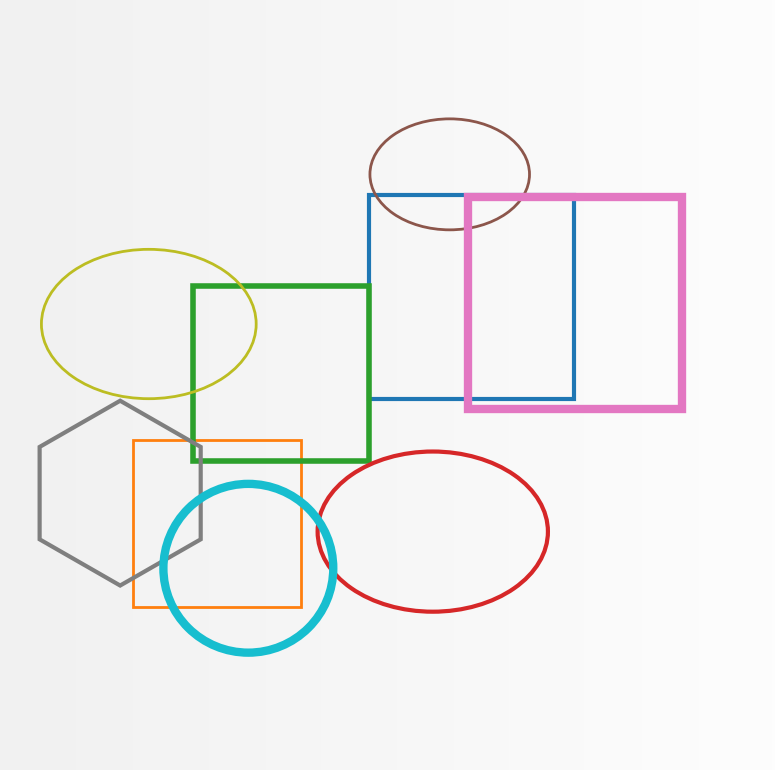[{"shape": "square", "thickness": 1.5, "radius": 0.66, "center": [0.608, 0.615]}, {"shape": "square", "thickness": 1, "radius": 0.54, "center": [0.28, 0.32]}, {"shape": "square", "thickness": 2, "radius": 0.57, "center": [0.363, 0.515]}, {"shape": "oval", "thickness": 1.5, "radius": 0.74, "center": [0.558, 0.31]}, {"shape": "oval", "thickness": 1, "radius": 0.51, "center": [0.58, 0.774]}, {"shape": "square", "thickness": 3, "radius": 0.69, "center": [0.742, 0.607]}, {"shape": "hexagon", "thickness": 1.5, "radius": 0.6, "center": [0.155, 0.36]}, {"shape": "oval", "thickness": 1, "radius": 0.69, "center": [0.192, 0.579]}, {"shape": "circle", "thickness": 3, "radius": 0.55, "center": [0.32, 0.262]}]